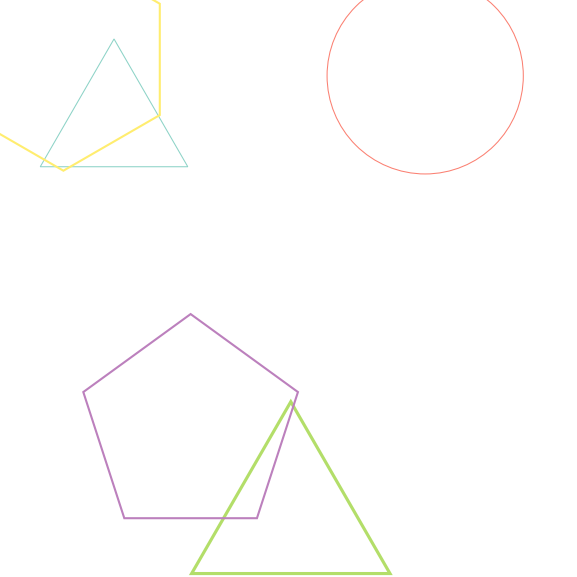[{"shape": "triangle", "thickness": 0.5, "radius": 0.74, "center": [0.197, 0.784]}, {"shape": "circle", "thickness": 0.5, "radius": 0.85, "center": [0.736, 0.868]}, {"shape": "triangle", "thickness": 1.5, "radius": 0.99, "center": [0.504, 0.105]}, {"shape": "pentagon", "thickness": 1, "radius": 0.98, "center": [0.33, 0.26]}, {"shape": "hexagon", "thickness": 1, "radius": 0.96, "center": [0.11, 0.896]}]